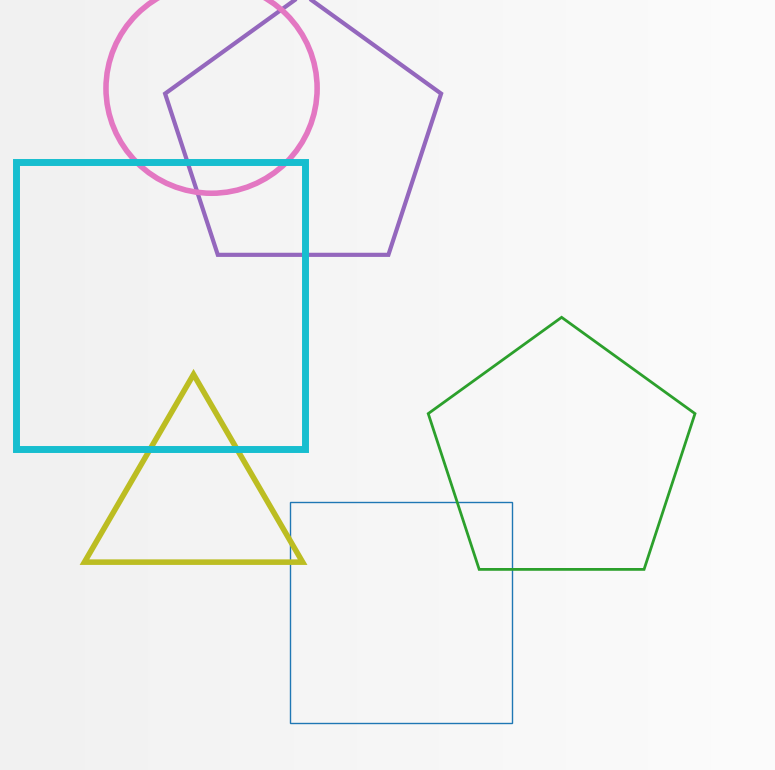[{"shape": "square", "thickness": 0.5, "radius": 0.72, "center": [0.518, 0.204]}, {"shape": "pentagon", "thickness": 1, "radius": 0.9, "center": [0.725, 0.407]}, {"shape": "pentagon", "thickness": 1.5, "radius": 0.94, "center": [0.391, 0.821]}, {"shape": "circle", "thickness": 2, "radius": 0.68, "center": [0.273, 0.885]}, {"shape": "triangle", "thickness": 2, "radius": 0.81, "center": [0.25, 0.351]}, {"shape": "square", "thickness": 2.5, "radius": 0.93, "center": [0.207, 0.603]}]